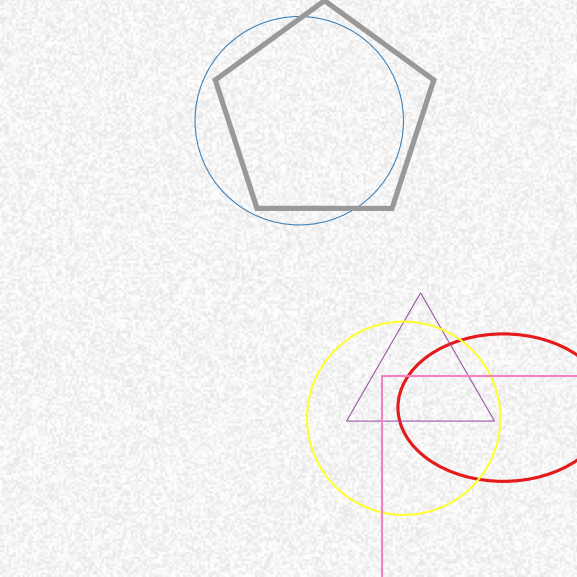[{"shape": "oval", "thickness": 1.5, "radius": 0.91, "center": [0.871, 0.293]}, {"shape": "circle", "thickness": 0.5, "radius": 0.9, "center": [0.518, 0.79]}, {"shape": "triangle", "thickness": 0.5, "radius": 0.74, "center": [0.728, 0.344]}, {"shape": "circle", "thickness": 1, "radius": 0.84, "center": [0.699, 0.275]}, {"shape": "square", "thickness": 1, "radius": 0.97, "center": [0.855, 0.154]}, {"shape": "pentagon", "thickness": 2.5, "radius": 0.99, "center": [0.562, 0.799]}]